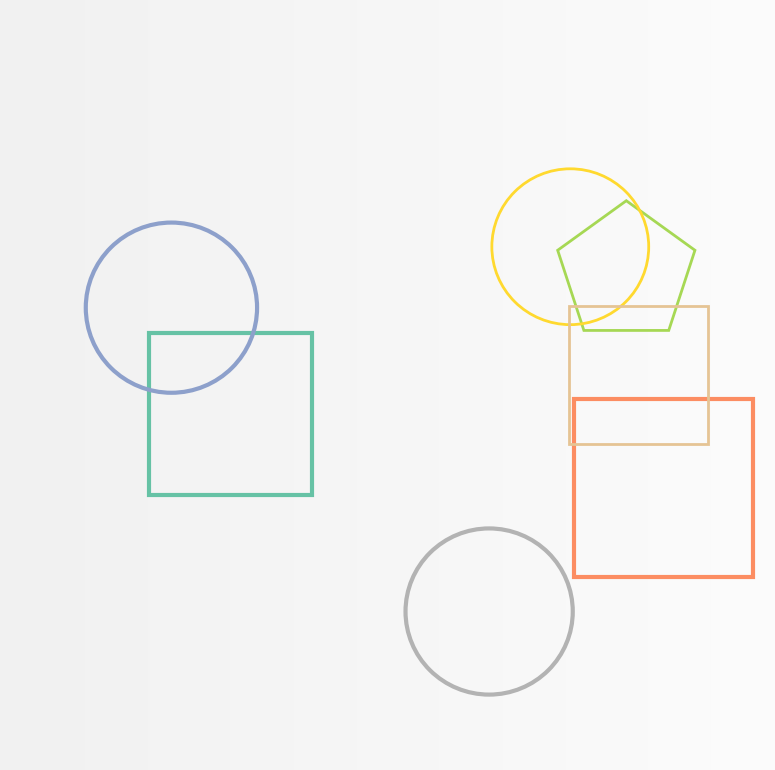[{"shape": "square", "thickness": 1.5, "radius": 0.53, "center": [0.298, 0.462]}, {"shape": "square", "thickness": 1.5, "radius": 0.58, "center": [0.856, 0.366]}, {"shape": "circle", "thickness": 1.5, "radius": 0.55, "center": [0.221, 0.6]}, {"shape": "pentagon", "thickness": 1, "radius": 0.47, "center": [0.808, 0.646]}, {"shape": "circle", "thickness": 1, "radius": 0.51, "center": [0.736, 0.68]}, {"shape": "square", "thickness": 1, "radius": 0.45, "center": [0.824, 0.513]}, {"shape": "circle", "thickness": 1.5, "radius": 0.54, "center": [0.631, 0.206]}]